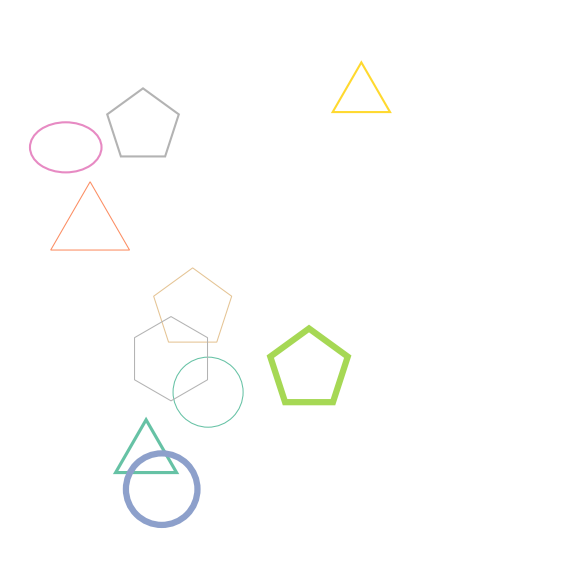[{"shape": "triangle", "thickness": 1.5, "radius": 0.3, "center": [0.253, 0.211]}, {"shape": "circle", "thickness": 0.5, "radius": 0.3, "center": [0.36, 0.32]}, {"shape": "triangle", "thickness": 0.5, "radius": 0.39, "center": [0.156, 0.606]}, {"shape": "circle", "thickness": 3, "radius": 0.31, "center": [0.28, 0.152]}, {"shape": "oval", "thickness": 1, "radius": 0.31, "center": [0.114, 0.744]}, {"shape": "pentagon", "thickness": 3, "radius": 0.35, "center": [0.535, 0.36]}, {"shape": "triangle", "thickness": 1, "radius": 0.29, "center": [0.626, 0.834]}, {"shape": "pentagon", "thickness": 0.5, "radius": 0.36, "center": [0.334, 0.464]}, {"shape": "pentagon", "thickness": 1, "radius": 0.33, "center": [0.248, 0.781]}, {"shape": "hexagon", "thickness": 0.5, "radius": 0.36, "center": [0.296, 0.378]}]